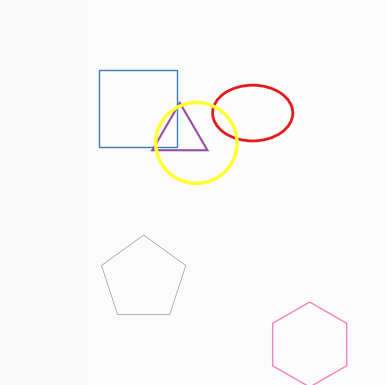[{"shape": "oval", "thickness": 2, "radius": 0.52, "center": [0.652, 0.706]}, {"shape": "square", "thickness": 1, "radius": 0.5, "center": [0.356, 0.719]}, {"shape": "triangle", "thickness": 1.5, "radius": 0.41, "center": [0.464, 0.651]}, {"shape": "circle", "thickness": 2.5, "radius": 0.52, "center": [0.507, 0.629]}, {"shape": "hexagon", "thickness": 1, "radius": 0.55, "center": [0.799, 0.105]}, {"shape": "pentagon", "thickness": 0.5, "radius": 0.57, "center": [0.371, 0.275]}]